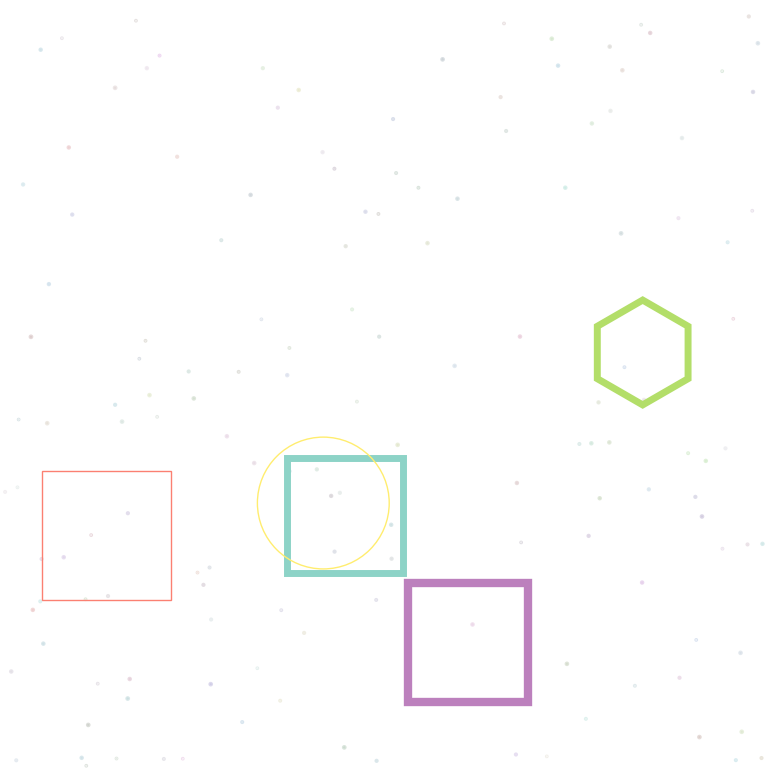[{"shape": "square", "thickness": 2.5, "radius": 0.38, "center": [0.448, 0.33]}, {"shape": "square", "thickness": 0.5, "radius": 0.42, "center": [0.138, 0.304]}, {"shape": "hexagon", "thickness": 2.5, "radius": 0.34, "center": [0.835, 0.542]}, {"shape": "square", "thickness": 3, "radius": 0.39, "center": [0.608, 0.165]}, {"shape": "circle", "thickness": 0.5, "radius": 0.43, "center": [0.42, 0.347]}]